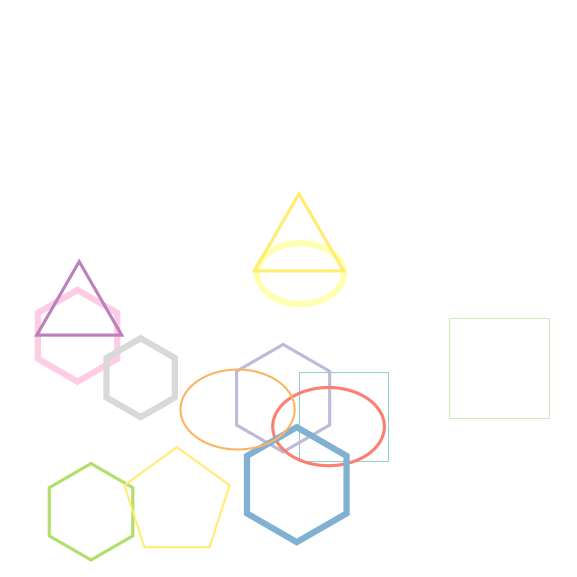[{"shape": "square", "thickness": 0.5, "radius": 0.38, "center": [0.595, 0.278]}, {"shape": "oval", "thickness": 3, "radius": 0.38, "center": [0.52, 0.525]}, {"shape": "hexagon", "thickness": 1.5, "radius": 0.47, "center": [0.49, 0.31]}, {"shape": "oval", "thickness": 1.5, "radius": 0.48, "center": [0.569, 0.26]}, {"shape": "hexagon", "thickness": 3, "radius": 0.5, "center": [0.514, 0.16]}, {"shape": "oval", "thickness": 1, "radius": 0.49, "center": [0.411, 0.29]}, {"shape": "hexagon", "thickness": 1.5, "radius": 0.42, "center": [0.158, 0.113]}, {"shape": "hexagon", "thickness": 3, "radius": 0.4, "center": [0.134, 0.418]}, {"shape": "hexagon", "thickness": 3, "radius": 0.34, "center": [0.244, 0.345]}, {"shape": "triangle", "thickness": 1.5, "radius": 0.42, "center": [0.137, 0.461]}, {"shape": "square", "thickness": 0.5, "radius": 0.43, "center": [0.865, 0.362]}, {"shape": "pentagon", "thickness": 1, "radius": 0.48, "center": [0.306, 0.129]}, {"shape": "triangle", "thickness": 1.5, "radius": 0.45, "center": [0.518, 0.575]}]